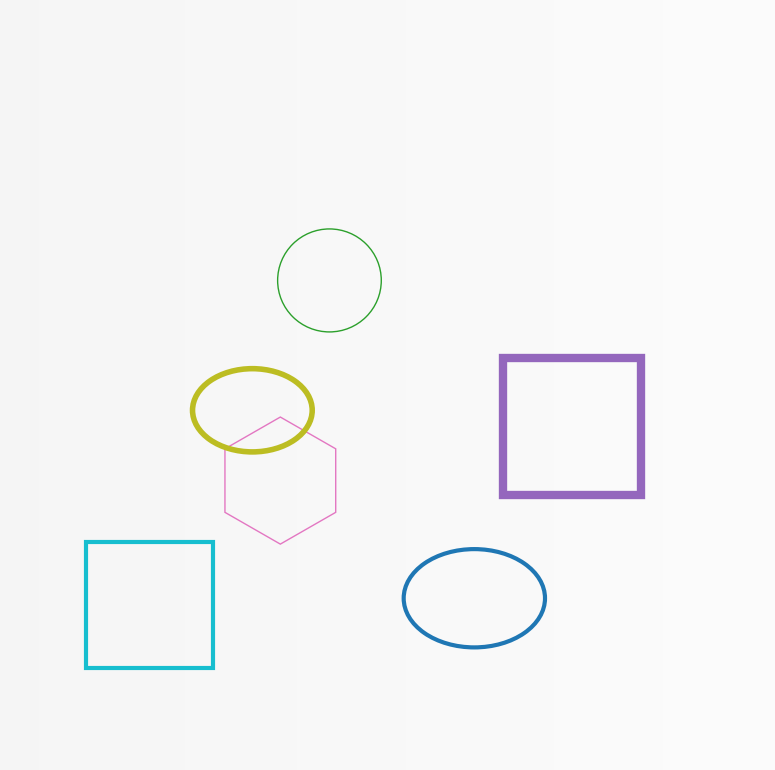[{"shape": "oval", "thickness": 1.5, "radius": 0.46, "center": [0.612, 0.223]}, {"shape": "circle", "thickness": 0.5, "radius": 0.33, "center": [0.425, 0.636]}, {"shape": "square", "thickness": 3, "radius": 0.45, "center": [0.738, 0.446]}, {"shape": "hexagon", "thickness": 0.5, "radius": 0.41, "center": [0.362, 0.376]}, {"shape": "oval", "thickness": 2, "radius": 0.39, "center": [0.326, 0.467]}, {"shape": "square", "thickness": 1.5, "radius": 0.41, "center": [0.193, 0.215]}]